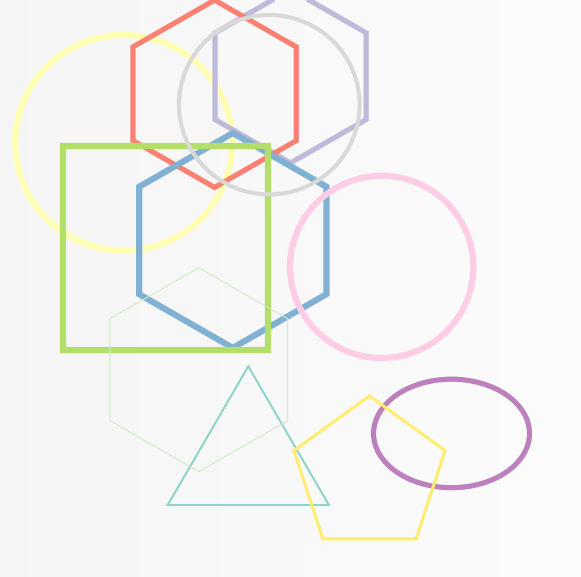[{"shape": "triangle", "thickness": 1, "radius": 0.8, "center": [0.427, 0.205]}, {"shape": "circle", "thickness": 3, "radius": 0.93, "center": [0.213, 0.752]}, {"shape": "hexagon", "thickness": 2.5, "radius": 0.75, "center": [0.5, 0.867]}, {"shape": "hexagon", "thickness": 2.5, "radius": 0.81, "center": [0.369, 0.837]}, {"shape": "hexagon", "thickness": 3, "radius": 0.93, "center": [0.401, 0.583]}, {"shape": "square", "thickness": 3, "radius": 0.88, "center": [0.285, 0.57]}, {"shape": "circle", "thickness": 3, "radius": 0.79, "center": [0.657, 0.537]}, {"shape": "circle", "thickness": 2, "radius": 0.78, "center": [0.463, 0.818]}, {"shape": "oval", "thickness": 2.5, "radius": 0.67, "center": [0.777, 0.249]}, {"shape": "hexagon", "thickness": 0.5, "radius": 0.88, "center": [0.342, 0.359]}, {"shape": "pentagon", "thickness": 1.5, "radius": 0.68, "center": [0.636, 0.177]}]